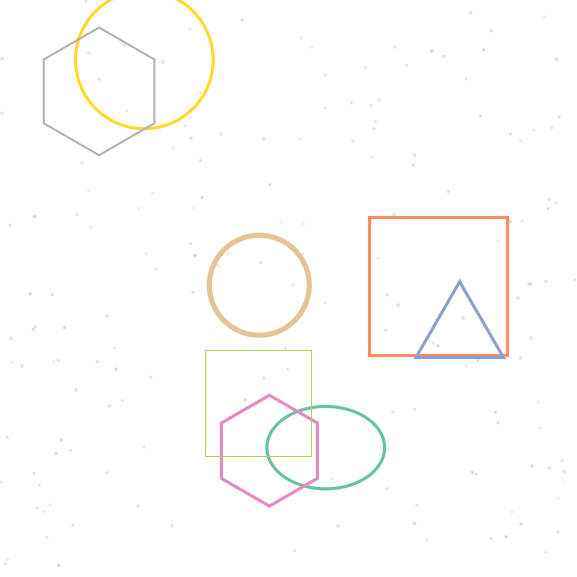[{"shape": "oval", "thickness": 1.5, "radius": 0.51, "center": [0.564, 0.224]}, {"shape": "square", "thickness": 1.5, "radius": 0.6, "center": [0.758, 0.504]}, {"shape": "triangle", "thickness": 1.5, "radius": 0.44, "center": [0.796, 0.424]}, {"shape": "hexagon", "thickness": 1.5, "radius": 0.48, "center": [0.466, 0.219]}, {"shape": "square", "thickness": 0.5, "radius": 0.46, "center": [0.447, 0.302]}, {"shape": "circle", "thickness": 1.5, "radius": 0.6, "center": [0.25, 0.895]}, {"shape": "circle", "thickness": 2.5, "radius": 0.43, "center": [0.449, 0.505]}, {"shape": "hexagon", "thickness": 1, "radius": 0.55, "center": [0.172, 0.841]}]